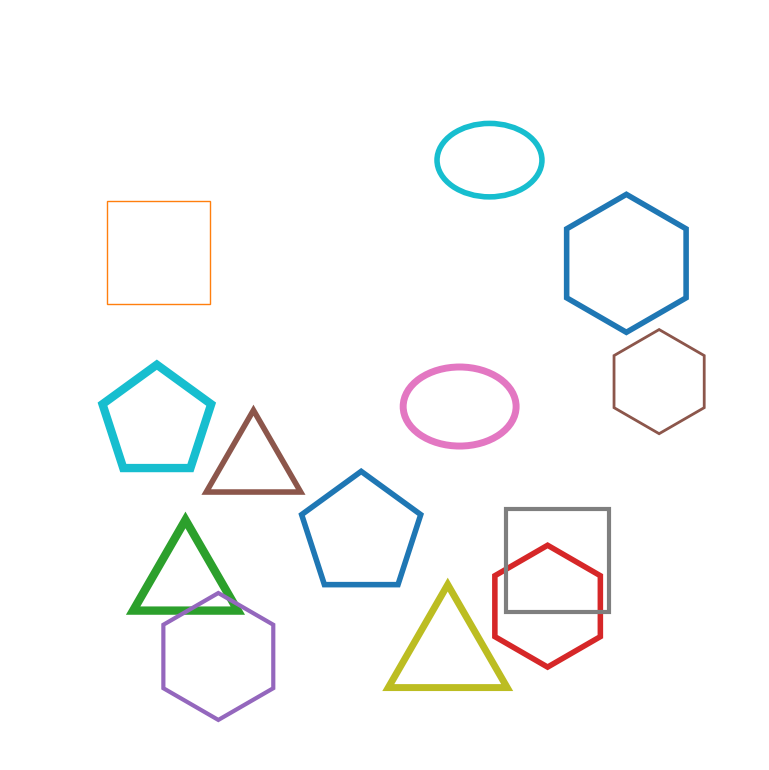[{"shape": "pentagon", "thickness": 2, "radius": 0.41, "center": [0.469, 0.307]}, {"shape": "hexagon", "thickness": 2, "radius": 0.45, "center": [0.813, 0.658]}, {"shape": "square", "thickness": 0.5, "radius": 0.34, "center": [0.206, 0.672]}, {"shape": "triangle", "thickness": 3, "radius": 0.39, "center": [0.241, 0.246]}, {"shape": "hexagon", "thickness": 2, "radius": 0.4, "center": [0.711, 0.213]}, {"shape": "hexagon", "thickness": 1.5, "radius": 0.41, "center": [0.284, 0.147]}, {"shape": "hexagon", "thickness": 1, "radius": 0.34, "center": [0.856, 0.504]}, {"shape": "triangle", "thickness": 2, "radius": 0.35, "center": [0.329, 0.396]}, {"shape": "oval", "thickness": 2.5, "radius": 0.37, "center": [0.597, 0.472]}, {"shape": "square", "thickness": 1.5, "radius": 0.33, "center": [0.724, 0.272]}, {"shape": "triangle", "thickness": 2.5, "radius": 0.45, "center": [0.581, 0.152]}, {"shape": "oval", "thickness": 2, "radius": 0.34, "center": [0.636, 0.792]}, {"shape": "pentagon", "thickness": 3, "radius": 0.37, "center": [0.204, 0.452]}]